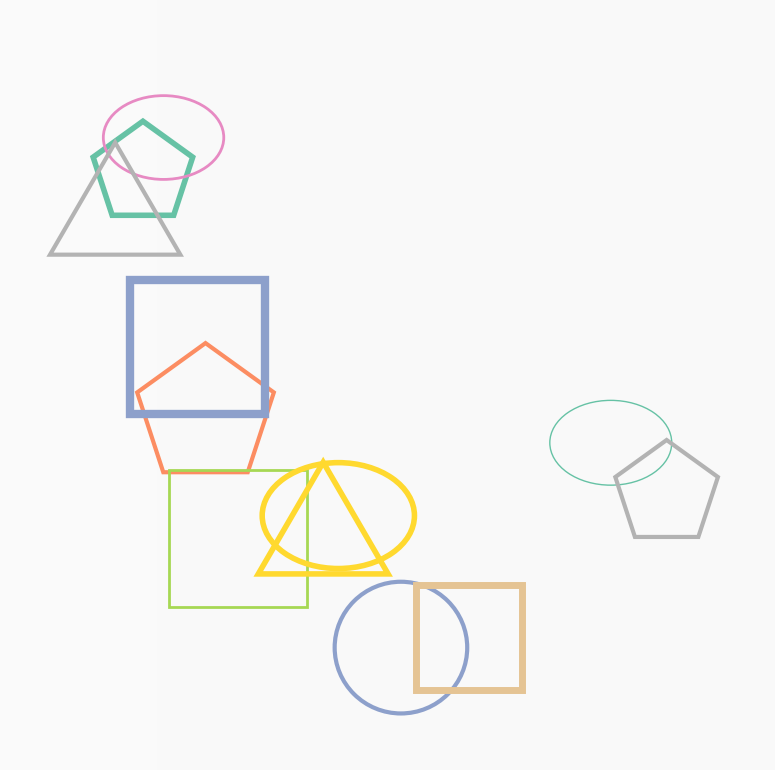[{"shape": "pentagon", "thickness": 2, "radius": 0.34, "center": [0.184, 0.775]}, {"shape": "oval", "thickness": 0.5, "radius": 0.39, "center": [0.788, 0.425]}, {"shape": "pentagon", "thickness": 1.5, "radius": 0.46, "center": [0.265, 0.462]}, {"shape": "circle", "thickness": 1.5, "radius": 0.43, "center": [0.517, 0.159]}, {"shape": "square", "thickness": 3, "radius": 0.44, "center": [0.255, 0.549]}, {"shape": "oval", "thickness": 1, "radius": 0.39, "center": [0.211, 0.821]}, {"shape": "square", "thickness": 1, "radius": 0.45, "center": [0.307, 0.301]}, {"shape": "oval", "thickness": 2, "radius": 0.49, "center": [0.437, 0.33]}, {"shape": "triangle", "thickness": 2, "radius": 0.48, "center": [0.417, 0.303]}, {"shape": "square", "thickness": 2.5, "radius": 0.34, "center": [0.605, 0.172]}, {"shape": "pentagon", "thickness": 1.5, "radius": 0.35, "center": [0.86, 0.359]}, {"shape": "triangle", "thickness": 1.5, "radius": 0.49, "center": [0.149, 0.718]}]